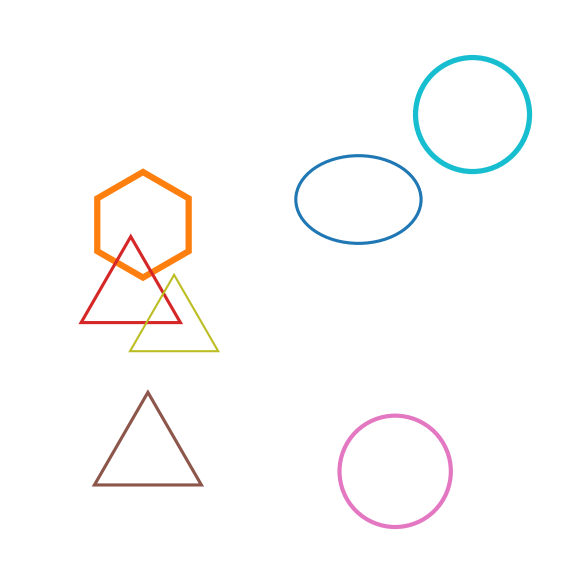[{"shape": "oval", "thickness": 1.5, "radius": 0.54, "center": [0.621, 0.654]}, {"shape": "hexagon", "thickness": 3, "radius": 0.46, "center": [0.248, 0.61]}, {"shape": "triangle", "thickness": 1.5, "radius": 0.5, "center": [0.226, 0.49]}, {"shape": "triangle", "thickness": 1.5, "radius": 0.53, "center": [0.256, 0.213]}, {"shape": "circle", "thickness": 2, "radius": 0.48, "center": [0.684, 0.183]}, {"shape": "triangle", "thickness": 1, "radius": 0.44, "center": [0.301, 0.435]}, {"shape": "circle", "thickness": 2.5, "radius": 0.49, "center": [0.818, 0.801]}]